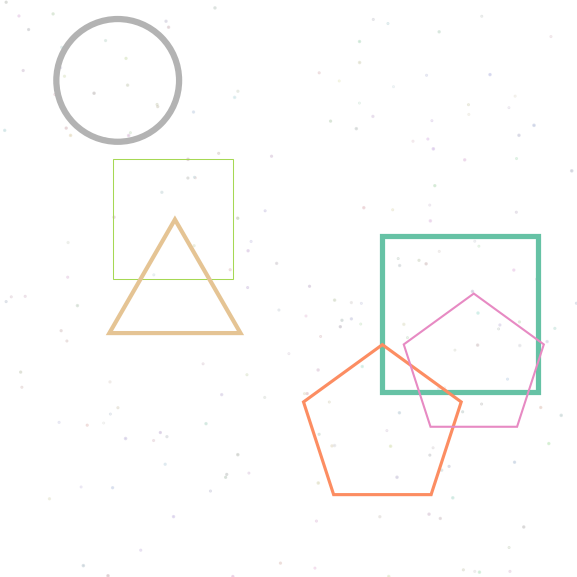[{"shape": "square", "thickness": 2.5, "radius": 0.67, "center": [0.796, 0.455]}, {"shape": "pentagon", "thickness": 1.5, "radius": 0.72, "center": [0.662, 0.259]}, {"shape": "pentagon", "thickness": 1, "radius": 0.64, "center": [0.82, 0.363]}, {"shape": "square", "thickness": 0.5, "radius": 0.52, "center": [0.299, 0.62]}, {"shape": "triangle", "thickness": 2, "radius": 0.66, "center": [0.303, 0.488]}, {"shape": "circle", "thickness": 3, "radius": 0.53, "center": [0.204, 0.86]}]